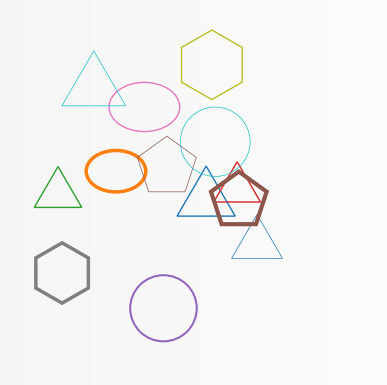[{"shape": "triangle", "thickness": 1, "radius": 0.43, "center": [0.532, 0.482]}, {"shape": "triangle", "thickness": 0.5, "radius": 0.38, "center": [0.663, 0.367]}, {"shape": "oval", "thickness": 2.5, "radius": 0.38, "center": [0.299, 0.555]}, {"shape": "triangle", "thickness": 1, "radius": 0.35, "center": [0.15, 0.497]}, {"shape": "triangle", "thickness": 1, "radius": 0.35, "center": [0.612, 0.51]}, {"shape": "circle", "thickness": 1.5, "radius": 0.43, "center": [0.422, 0.199]}, {"shape": "pentagon", "thickness": 0.5, "radius": 0.4, "center": [0.431, 0.566]}, {"shape": "pentagon", "thickness": 3, "radius": 0.38, "center": [0.616, 0.479]}, {"shape": "oval", "thickness": 1, "radius": 0.46, "center": [0.373, 0.722]}, {"shape": "hexagon", "thickness": 2.5, "radius": 0.39, "center": [0.16, 0.291]}, {"shape": "hexagon", "thickness": 1, "radius": 0.45, "center": [0.547, 0.832]}, {"shape": "circle", "thickness": 0.5, "radius": 0.45, "center": [0.555, 0.632]}, {"shape": "triangle", "thickness": 0.5, "radius": 0.48, "center": [0.242, 0.773]}]